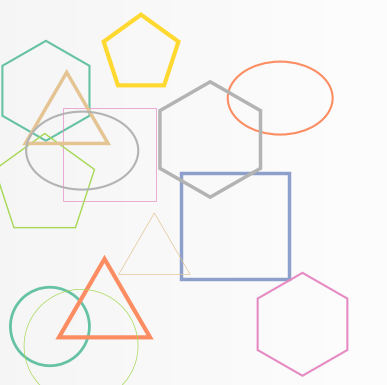[{"shape": "hexagon", "thickness": 1.5, "radius": 0.65, "center": [0.119, 0.764]}, {"shape": "circle", "thickness": 2, "radius": 0.51, "center": [0.129, 0.152]}, {"shape": "oval", "thickness": 1.5, "radius": 0.68, "center": [0.723, 0.745]}, {"shape": "triangle", "thickness": 3, "radius": 0.68, "center": [0.27, 0.192]}, {"shape": "square", "thickness": 2.5, "radius": 0.69, "center": [0.606, 0.413]}, {"shape": "hexagon", "thickness": 1.5, "radius": 0.67, "center": [0.781, 0.158]}, {"shape": "square", "thickness": 0.5, "radius": 0.6, "center": [0.282, 0.599]}, {"shape": "circle", "thickness": 0.5, "radius": 0.74, "center": [0.209, 0.101]}, {"shape": "pentagon", "thickness": 1, "radius": 0.68, "center": [0.115, 0.518]}, {"shape": "pentagon", "thickness": 3, "radius": 0.51, "center": [0.364, 0.86]}, {"shape": "triangle", "thickness": 0.5, "radius": 0.53, "center": [0.398, 0.34]}, {"shape": "triangle", "thickness": 2.5, "radius": 0.62, "center": [0.172, 0.689]}, {"shape": "hexagon", "thickness": 2.5, "radius": 0.75, "center": [0.542, 0.638]}, {"shape": "oval", "thickness": 1.5, "radius": 0.72, "center": [0.212, 0.609]}]